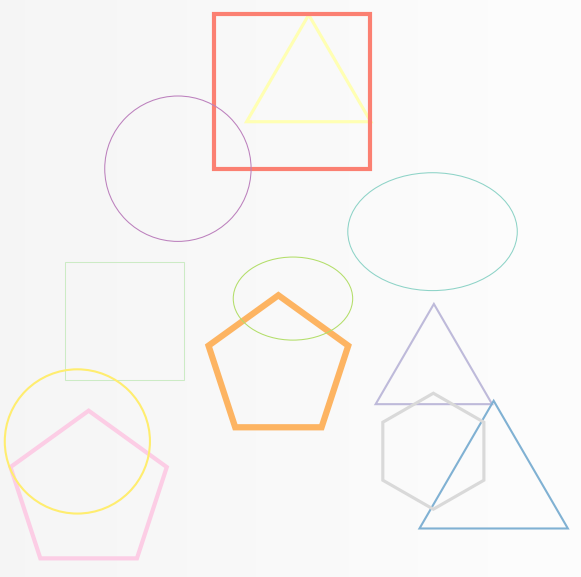[{"shape": "oval", "thickness": 0.5, "radius": 0.73, "center": [0.744, 0.598]}, {"shape": "triangle", "thickness": 1.5, "radius": 0.62, "center": [0.531, 0.85]}, {"shape": "triangle", "thickness": 1, "radius": 0.58, "center": [0.746, 0.357]}, {"shape": "square", "thickness": 2, "radius": 0.67, "center": [0.502, 0.84]}, {"shape": "triangle", "thickness": 1, "radius": 0.74, "center": [0.849, 0.158]}, {"shape": "pentagon", "thickness": 3, "radius": 0.63, "center": [0.479, 0.361]}, {"shape": "oval", "thickness": 0.5, "radius": 0.51, "center": [0.504, 0.482]}, {"shape": "pentagon", "thickness": 2, "radius": 0.71, "center": [0.153, 0.147]}, {"shape": "hexagon", "thickness": 1.5, "radius": 0.5, "center": [0.746, 0.218]}, {"shape": "circle", "thickness": 0.5, "radius": 0.63, "center": [0.306, 0.707]}, {"shape": "square", "thickness": 0.5, "radius": 0.51, "center": [0.215, 0.443]}, {"shape": "circle", "thickness": 1, "radius": 0.62, "center": [0.133, 0.235]}]